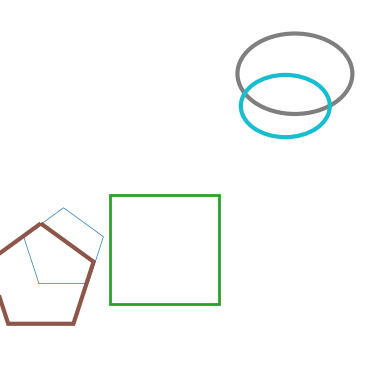[{"shape": "pentagon", "thickness": 0.5, "radius": 0.54, "center": [0.165, 0.352]}, {"shape": "square", "thickness": 2, "radius": 0.71, "center": [0.428, 0.352]}, {"shape": "pentagon", "thickness": 3, "radius": 0.72, "center": [0.106, 0.276]}, {"shape": "oval", "thickness": 3, "radius": 0.75, "center": [0.766, 0.808]}, {"shape": "oval", "thickness": 3, "radius": 0.58, "center": [0.741, 0.725]}]